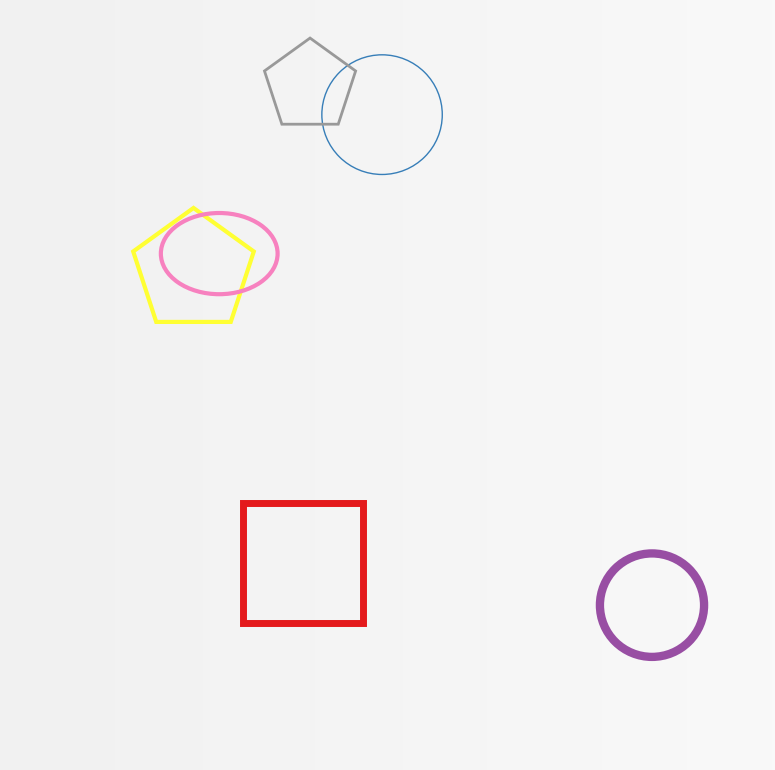[{"shape": "square", "thickness": 2.5, "radius": 0.39, "center": [0.391, 0.269]}, {"shape": "circle", "thickness": 0.5, "radius": 0.39, "center": [0.493, 0.851]}, {"shape": "circle", "thickness": 3, "radius": 0.34, "center": [0.841, 0.214]}, {"shape": "pentagon", "thickness": 1.5, "radius": 0.41, "center": [0.25, 0.648]}, {"shape": "oval", "thickness": 1.5, "radius": 0.38, "center": [0.283, 0.671]}, {"shape": "pentagon", "thickness": 1, "radius": 0.31, "center": [0.4, 0.889]}]